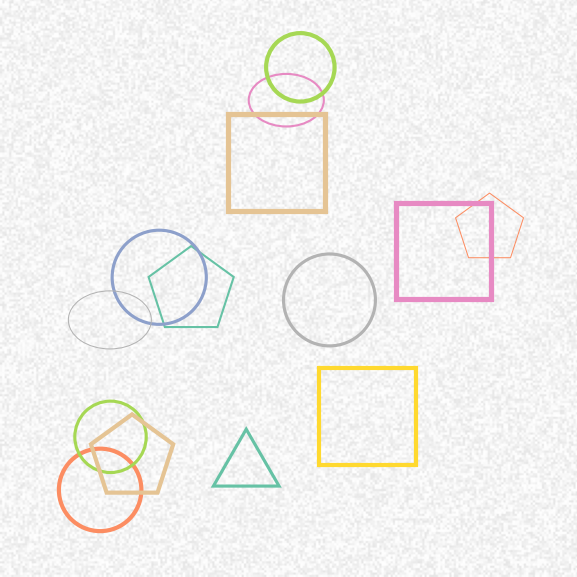[{"shape": "pentagon", "thickness": 1, "radius": 0.39, "center": [0.331, 0.496]}, {"shape": "triangle", "thickness": 1.5, "radius": 0.33, "center": [0.426, 0.19]}, {"shape": "circle", "thickness": 2, "radius": 0.36, "center": [0.173, 0.151]}, {"shape": "pentagon", "thickness": 0.5, "radius": 0.31, "center": [0.848, 0.603]}, {"shape": "circle", "thickness": 1.5, "radius": 0.41, "center": [0.276, 0.519]}, {"shape": "square", "thickness": 2.5, "radius": 0.41, "center": [0.768, 0.564]}, {"shape": "oval", "thickness": 1, "radius": 0.33, "center": [0.496, 0.826]}, {"shape": "circle", "thickness": 2, "radius": 0.3, "center": [0.52, 0.883]}, {"shape": "circle", "thickness": 1.5, "radius": 0.31, "center": [0.191, 0.243]}, {"shape": "square", "thickness": 2, "radius": 0.42, "center": [0.637, 0.278]}, {"shape": "pentagon", "thickness": 2, "radius": 0.37, "center": [0.229, 0.207]}, {"shape": "square", "thickness": 2.5, "radius": 0.42, "center": [0.478, 0.718]}, {"shape": "circle", "thickness": 1.5, "radius": 0.4, "center": [0.571, 0.48]}, {"shape": "oval", "thickness": 0.5, "radius": 0.36, "center": [0.19, 0.445]}]